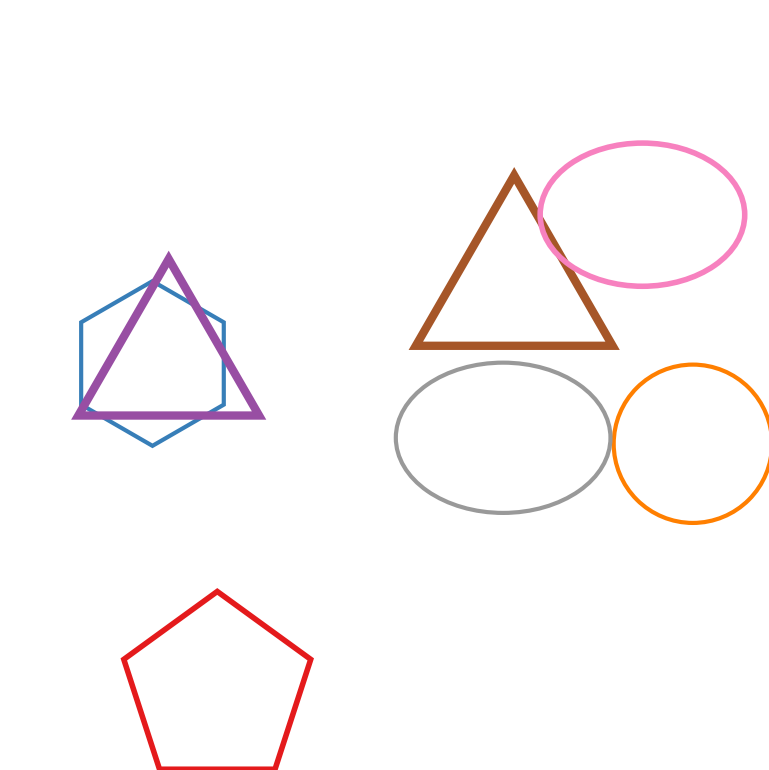[{"shape": "pentagon", "thickness": 2, "radius": 0.64, "center": [0.282, 0.104]}, {"shape": "hexagon", "thickness": 1.5, "radius": 0.53, "center": [0.198, 0.528]}, {"shape": "triangle", "thickness": 3, "radius": 0.68, "center": [0.219, 0.528]}, {"shape": "circle", "thickness": 1.5, "radius": 0.51, "center": [0.9, 0.424]}, {"shape": "triangle", "thickness": 3, "radius": 0.74, "center": [0.668, 0.625]}, {"shape": "oval", "thickness": 2, "radius": 0.66, "center": [0.834, 0.721]}, {"shape": "oval", "thickness": 1.5, "radius": 0.7, "center": [0.653, 0.431]}]